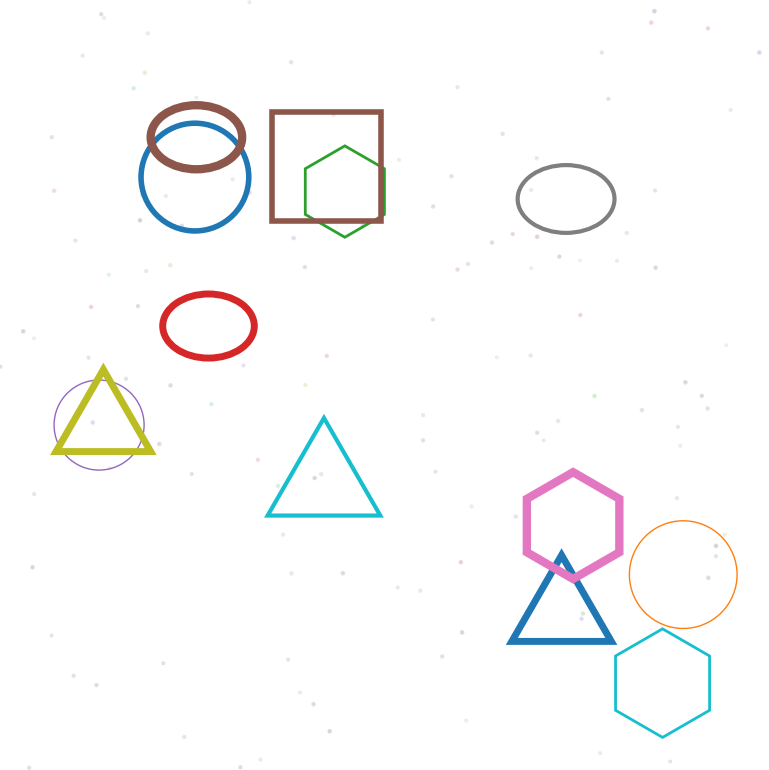[{"shape": "triangle", "thickness": 2.5, "radius": 0.37, "center": [0.729, 0.204]}, {"shape": "circle", "thickness": 2, "radius": 0.35, "center": [0.253, 0.77]}, {"shape": "circle", "thickness": 0.5, "radius": 0.35, "center": [0.887, 0.254]}, {"shape": "hexagon", "thickness": 1, "radius": 0.3, "center": [0.448, 0.751]}, {"shape": "oval", "thickness": 2.5, "radius": 0.3, "center": [0.271, 0.577]}, {"shape": "circle", "thickness": 0.5, "radius": 0.29, "center": [0.129, 0.448]}, {"shape": "oval", "thickness": 3, "radius": 0.3, "center": [0.255, 0.822]}, {"shape": "square", "thickness": 2, "radius": 0.35, "center": [0.424, 0.784]}, {"shape": "hexagon", "thickness": 3, "radius": 0.35, "center": [0.744, 0.317]}, {"shape": "oval", "thickness": 1.5, "radius": 0.31, "center": [0.735, 0.742]}, {"shape": "triangle", "thickness": 2.5, "radius": 0.35, "center": [0.134, 0.449]}, {"shape": "hexagon", "thickness": 1, "radius": 0.35, "center": [0.86, 0.113]}, {"shape": "triangle", "thickness": 1.5, "radius": 0.42, "center": [0.421, 0.373]}]